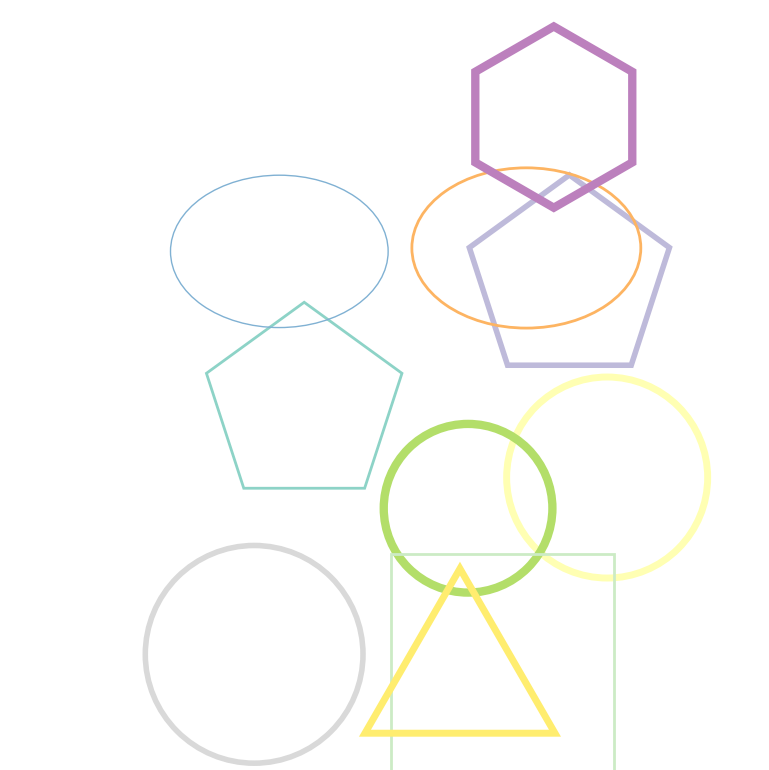[{"shape": "pentagon", "thickness": 1, "radius": 0.67, "center": [0.395, 0.474]}, {"shape": "circle", "thickness": 2.5, "radius": 0.65, "center": [0.789, 0.38]}, {"shape": "pentagon", "thickness": 2, "radius": 0.68, "center": [0.739, 0.636]}, {"shape": "oval", "thickness": 0.5, "radius": 0.71, "center": [0.363, 0.674]}, {"shape": "oval", "thickness": 1, "radius": 0.74, "center": [0.684, 0.678]}, {"shape": "circle", "thickness": 3, "radius": 0.55, "center": [0.608, 0.34]}, {"shape": "circle", "thickness": 2, "radius": 0.71, "center": [0.33, 0.15]}, {"shape": "hexagon", "thickness": 3, "radius": 0.59, "center": [0.719, 0.848]}, {"shape": "square", "thickness": 1, "radius": 0.72, "center": [0.653, 0.136]}, {"shape": "triangle", "thickness": 2.5, "radius": 0.71, "center": [0.597, 0.119]}]